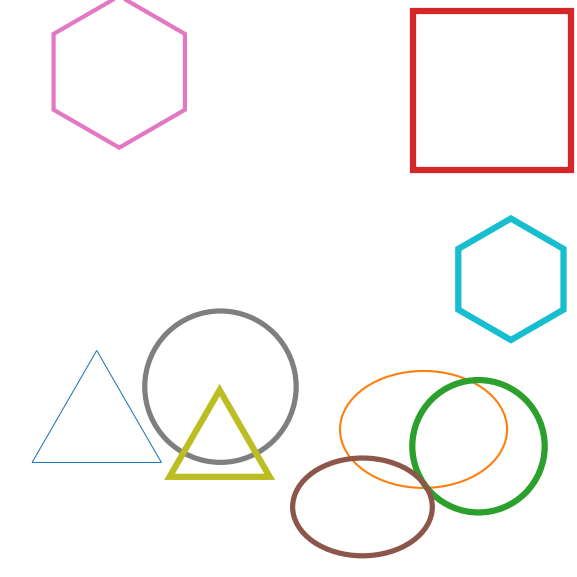[{"shape": "triangle", "thickness": 0.5, "radius": 0.65, "center": [0.167, 0.263]}, {"shape": "oval", "thickness": 1, "radius": 0.72, "center": [0.733, 0.255]}, {"shape": "circle", "thickness": 3, "radius": 0.57, "center": [0.829, 0.226]}, {"shape": "square", "thickness": 3, "radius": 0.69, "center": [0.852, 0.842]}, {"shape": "oval", "thickness": 2.5, "radius": 0.6, "center": [0.628, 0.121]}, {"shape": "hexagon", "thickness": 2, "radius": 0.66, "center": [0.207, 0.875]}, {"shape": "circle", "thickness": 2.5, "radius": 0.66, "center": [0.382, 0.33]}, {"shape": "triangle", "thickness": 3, "radius": 0.5, "center": [0.38, 0.224]}, {"shape": "hexagon", "thickness": 3, "radius": 0.53, "center": [0.885, 0.516]}]